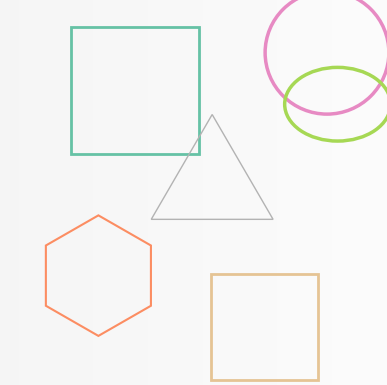[{"shape": "square", "thickness": 2, "radius": 0.83, "center": [0.348, 0.765]}, {"shape": "hexagon", "thickness": 1.5, "radius": 0.78, "center": [0.254, 0.284]}, {"shape": "circle", "thickness": 2.5, "radius": 0.8, "center": [0.844, 0.863]}, {"shape": "oval", "thickness": 2.5, "radius": 0.68, "center": [0.871, 0.729]}, {"shape": "square", "thickness": 2, "radius": 0.69, "center": [0.682, 0.151]}, {"shape": "triangle", "thickness": 1, "radius": 0.91, "center": [0.548, 0.521]}]